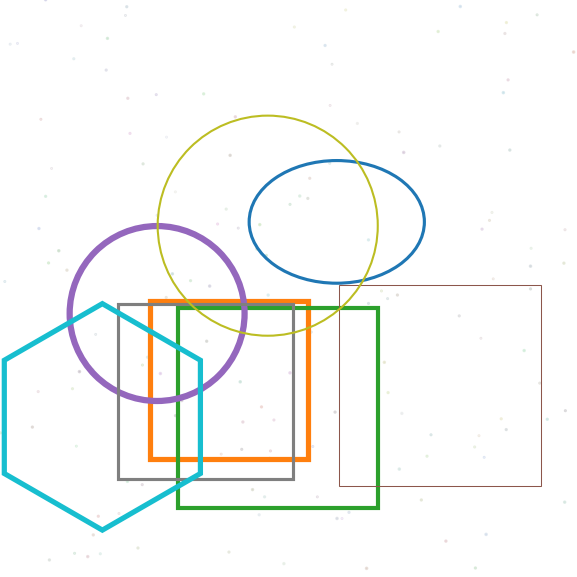[{"shape": "oval", "thickness": 1.5, "radius": 0.76, "center": [0.583, 0.615]}, {"shape": "square", "thickness": 2.5, "radius": 0.68, "center": [0.397, 0.341]}, {"shape": "square", "thickness": 2, "radius": 0.86, "center": [0.482, 0.292]}, {"shape": "circle", "thickness": 3, "radius": 0.76, "center": [0.272, 0.456]}, {"shape": "square", "thickness": 0.5, "radius": 0.87, "center": [0.762, 0.331]}, {"shape": "square", "thickness": 1.5, "radius": 0.76, "center": [0.356, 0.321]}, {"shape": "circle", "thickness": 1, "radius": 0.95, "center": [0.464, 0.608]}, {"shape": "hexagon", "thickness": 2.5, "radius": 0.98, "center": [0.177, 0.277]}]